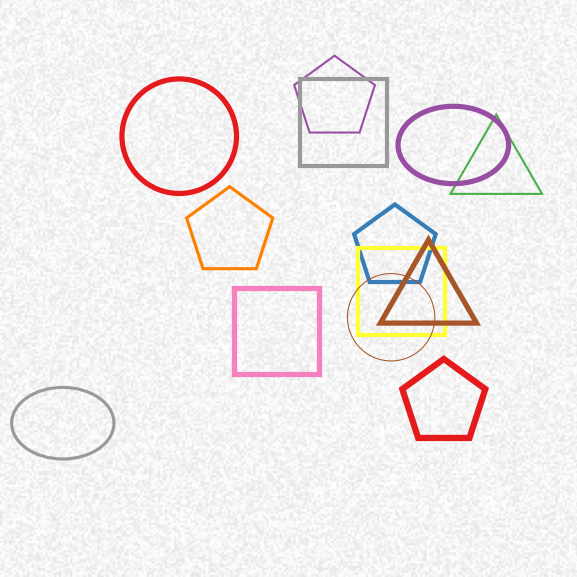[{"shape": "circle", "thickness": 2.5, "radius": 0.5, "center": [0.31, 0.763]}, {"shape": "pentagon", "thickness": 3, "radius": 0.38, "center": [0.769, 0.302]}, {"shape": "pentagon", "thickness": 2, "radius": 0.37, "center": [0.684, 0.571]}, {"shape": "triangle", "thickness": 1, "radius": 0.46, "center": [0.859, 0.709]}, {"shape": "oval", "thickness": 2.5, "radius": 0.48, "center": [0.785, 0.748]}, {"shape": "pentagon", "thickness": 1, "radius": 0.37, "center": [0.579, 0.829]}, {"shape": "pentagon", "thickness": 1.5, "radius": 0.39, "center": [0.398, 0.597]}, {"shape": "square", "thickness": 2, "radius": 0.38, "center": [0.695, 0.495]}, {"shape": "circle", "thickness": 0.5, "radius": 0.38, "center": [0.677, 0.45]}, {"shape": "triangle", "thickness": 2.5, "radius": 0.48, "center": [0.742, 0.488]}, {"shape": "square", "thickness": 2.5, "radius": 0.37, "center": [0.479, 0.426]}, {"shape": "oval", "thickness": 1.5, "radius": 0.44, "center": [0.109, 0.266]}, {"shape": "square", "thickness": 2, "radius": 0.38, "center": [0.594, 0.787]}]